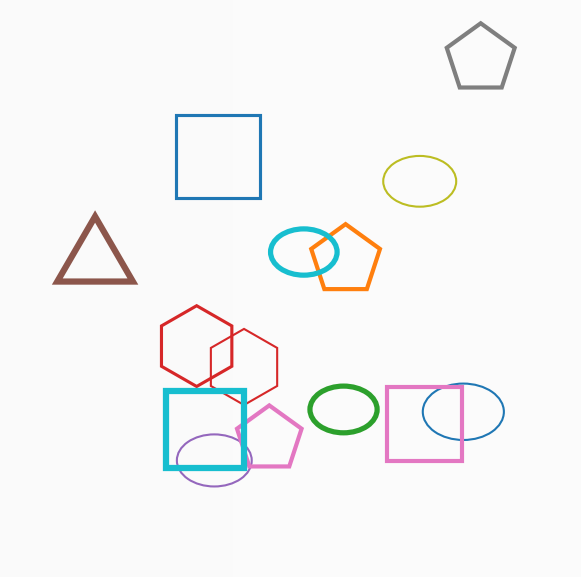[{"shape": "square", "thickness": 1.5, "radius": 0.36, "center": [0.375, 0.728]}, {"shape": "oval", "thickness": 1, "radius": 0.35, "center": [0.797, 0.286]}, {"shape": "pentagon", "thickness": 2, "radius": 0.31, "center": [0.595, 0.549]}, {"shape": "oval", "thickness": 2.5, "radius": 0.29, "center": [0.591, 0.29]}, {"shape": "hexagon", "thickness": 1.5, "radius": 0.35, "center": [0.338, 0.4]}, {"shape": "hexagon", "thickness": 1, "radius": 0.33, "center": [0.42, 0.364]}, {"shape": "oval", "thickness": 1, "radius": 0.32, "center": [0.369, 0.202]}, {"shape": "triangle", "thickness": 3, "radius": 0.38, "center": [0.164, 0.549]}, {"shape": "square", "thickness": 2, "radius": 0.32, "center": [0.731, 0.265]}, {"shape": "pentagon", "thickness": 2, "radius": 0.29, "center": [0.463, 0.239]}, {"shape": "pentagon", "thickness": 2, "radius": 0.31, "center": [0.827, 0.897]}, {"shape": "oval", "thickness": 1, "radius": 0.31, "center": [0.722, 0.685]}, {"shape": "oval", "thickness": 2.5, "radius": 0.29, "center": [0.523, 0.563]}, {"shape": "square", "thickness": 3, "radius": 0.34, "center": [0.353, 0.255]}]